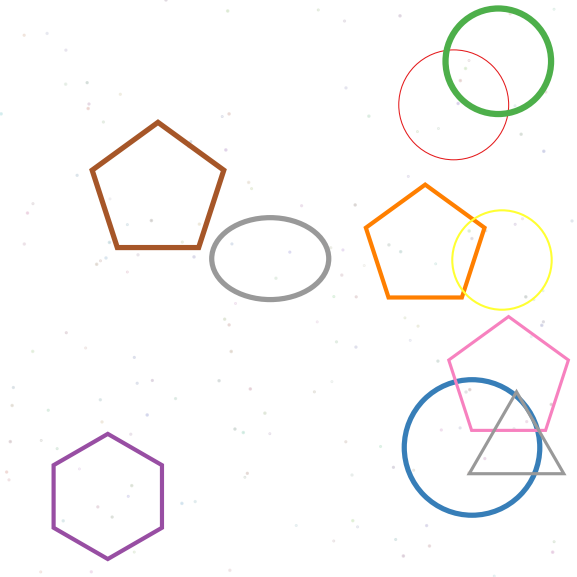[{"shape": "circle", "thickness": 0.5, "radius": 0.48, "center": [0.786, 0.818]}, {"shape": "circle", "thickness": 2.5, "radius": 0.59, "center": [0.817, 0.224]}, {"shape": "circle", "thickness": 3, "radius": 0.46, "center": [0.863, 0.893]}, {"shape": "hexagon", "thickness": 2, "radius": 0.54, "center": [0.187, 0.139]}, {"shape": "pentagon", "thickness": 2, "radius": 0.54, "center": [0.736, 0.571]}, {"shape": "circle", "thickness": 1, "radius": 0.43, "center": [0.869, 0.549]}, {"shape": "pentagon", "thickness": 2.5, "radius": 0.6, "center": [0.274, 0.667]}, {"shape": "pentagon", "thickness": 1.5, "radius": 0.54, "center": [0.881, 0.342]}, {"shape": "oval", "thickness": 2.5, "radius": 0.51, "center": [0.468, 0.551]}, {"shape": "triangle", "thickness": 1.5, "radius": 0.47, "center": [0.894, 0.226]}]